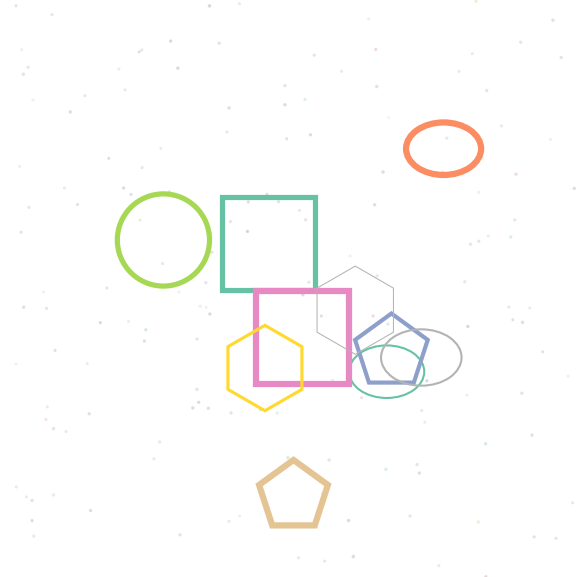[{"shape": "oval", "thickness": 1, "radius": 0.33, "center": [0.67, 0.355]}, {"shape": "square", "thickness": 2.5, "radius": 0.4, "center": [0.465, 0.578]}, {"shape": "oval", "thickness": 3, "radius": 0.32, "center": [0.768, 0.742]}, {"shape": "pentagon", "thickness": 2, "radius": 0.33, "center": [0.678, 0.39]}, {"shape": "square", "thickness": 3, "radius": 0.4, "center": [0.524, 0.415]}, {"shape": "circle", "thickness": 2.5, "radius": 0.4, "center": [0.283, 0.584]}, {"shape": "hexagon", "thickness": 1.5, "radius": 0.37, "center": [0.459, 0.362]}, {"shape": "pentagon", "thickness": 3, "radius": 0.31, "center": [0.508, 0.14]}, {"shape": "oval", "thickness": 1, "radius": 0.35, "center": [0.73, 0.38]}, {"shape": "hexagon", "thickness": 0.5, "radius": 0.38, "center": [0.615, 0.462]}]